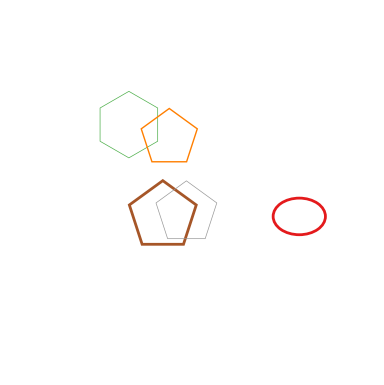[{"shape": "oval", "thickness": 2, "radius": 0.34, "center": [0.777, 0.438]}, {"shape": "hexagon", "thickness": 0.5, "radius": 0.43, "center": [0.335, 0.676]}, {"shape": "pentagon", "thickness": 1, "radius": 0.38, "center": [0.44, 0.642]}, {"shape": "pentagon", "thickness": 2, "radius": 0.46, "center": [0.423, 0.439]}, {"shape": "pentagon", "thickness": 0.5, "radius": 0.42, "center": [0.484, 0.447]}]